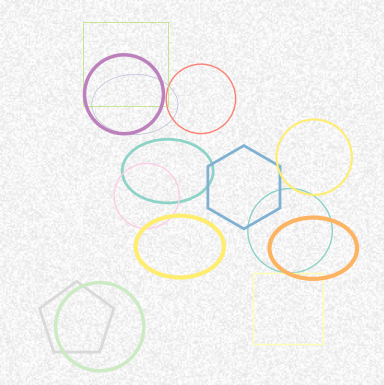[{"shape": "oval", "thickness": 2, "radius": 0.59, "center": [0.436, 0.556]}, {"shape": "circle", "thickness": 1, "radius": 0.55, "center": [0.753, 0.401]}, {"shape": "square", "thickness": 1, "radius": 0.46, "center": [0.748, 0.199]}, {"shape": "oval", "thickness": 0.5, "radius": 0.56, "center": [0.35, 0.729]}, {"shape": "circle", "thickness": 1, "radius": 0.45, "center": [0.522, 0.743]}, {"shape": "hexagon", "thickness": 2, "radius": 0.54, "center": [0.634, 0.514]}, {"shape": "oval", "thickness": 3, "radius": 0.57, "center": [0.814, 0.355]}, {"shape": "square", "thickness": 0.5, "radius": 0.55, "center": [0.326, 0.834]}, {"shape": "circle", "thickness": 1, "radius": 0.42, "center": [0.381, 0.491]}, {"shape": "pentagon", "thickness": 2, "radius": 0.51, "center": [0.199, 0.168]}, {"shape": "circle", "thickness": 2.5, "radius": 0.51, "center": [0.322, 0.755]}, {"shape": "circle", "thickness": 2.5, "radius": 0.57, "center": [0.259, 0.151]}, {"shape": "oval", "thickness": 3, "radius": 0.57, "center": [0.467, 0.359]}, {"shape": "circle", "thickness": 1.5, "radius": 0.49, "center": [0.816, 0.592]}]